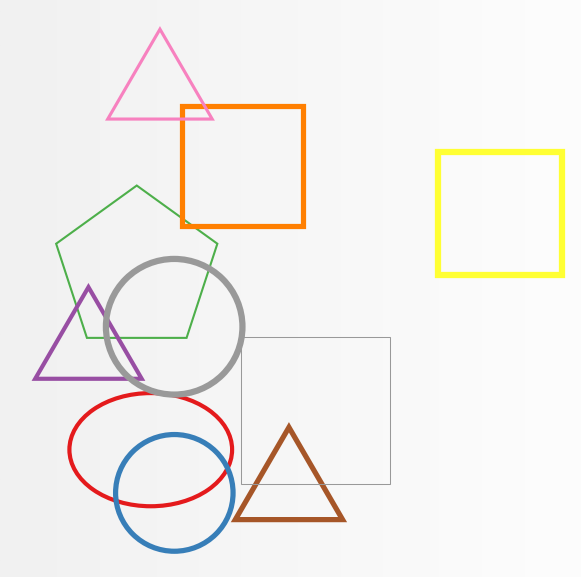[{"shape": "oval", "thickness": 2, "radius": 0.7, "center": [0.259, 0.22]}, {"shape": "circle", "thickness": 2.5, "radius": 0.51, "center": [0.3, 0.146]}, {"shape": "pentagon", "thickness": 1, "radius": 0.73, "center": [0.235, 0.532]}, {"shape": "triangle", "thickness": 2, "radius": 0.53, "center": [0.152, 0.396]}, {"shape": "square", "thickness": 2.5, "radius": 0.52, "center": [0.417, 0.712]}, {"shape": "square", "thickness": 3, "radius": 0.53, "center": [0.86, 0.629]}, {"shape": "triangle", "thickness": 2.5, "radius": 0.53, "center": [0.497, 0.153]}, {"shape": "triangle", "thickness": 1.5, "radius": 0.52, "center": [0.275, 0.845]}, {"shape": "circle", "thickness": 3, "radius": 0.59, "center": [0.3, 0.433]}, {"shape": "square", "thickness": 0.5, "radius": 0.64, "center": [0.543, 0.289]}]